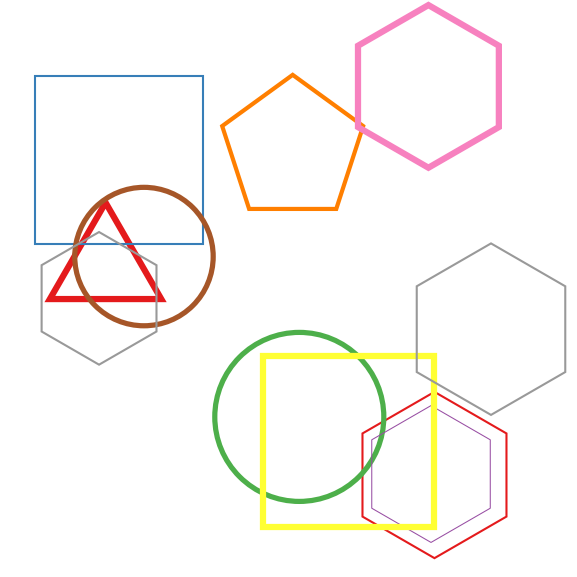[{"shape": "triangle", "thickness": 3, "radius": 0.56, "center": [0.183, 0.537]}, {"shape": "hexagon", "thickness": 1, "radius": 0.72, "center": [0.752, 0.177]}, {"shape": "square", "thickness": 1, "radius": 0.73, "center": [0.207, 0.722]}, {"shape": "circle", "thickness": 2.5, "radius": 0.73, "center": [0.518, 0.277]}, {"shape": "hexagon", "thickness": 0.5, "radius": 0.59, "center": [0.746, 0.178]}, {"shape": "pentagon", "thickness": 2, "radius": 0.64, "center": [0.507, 0.741]}, {"shape": "square", "thickness": 3, "radius": 0.74, "center": [0.604, 0.234]}, {"shape": "circle", "thickness": 2.5, "radius": 0.6, "center": [0.249, 0.555]}, {"shape": "hexagon", "thickness": 3, "radius": 0.7, "center": [0.742, 0.85]}, {"shape": "hexagon", "thickness": 1, "radius": 0.57, "center": [0.172, 0.483]}, {"shape": "hexagon", "thickness": 1, "radius": 0.74, "center": [0.85, 0.429]}]